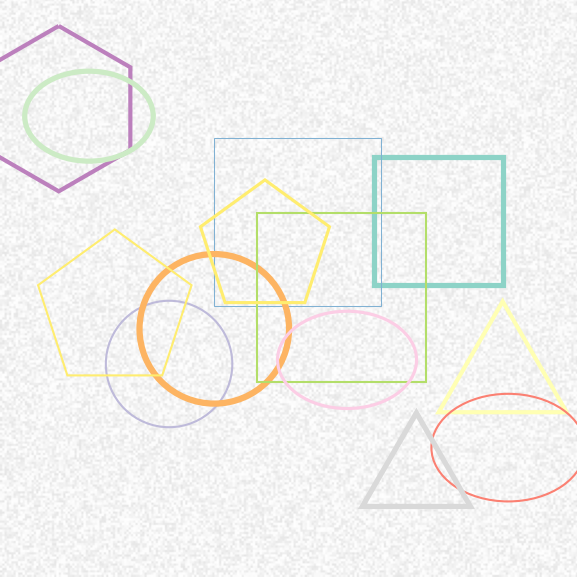[{"shape": "square", "thickness": 2.5, "radius": 0.56, "center": [0.76, 0.616]}, {"shape": "triangle", "thickness": 2, "radius": 0.64, "center": [0.87, 0.349]}, {"shape": "circle", "thickness": 1, "radius": 0.55, "center": [0.293, 0.369]}, {"shape": "oval", "thickness": 1, "radius": 0.67, "center": [0.88, 0.224]}, {"shape": "square", "thickness": 0.5, "radius": 0.72, "center": [0.515, 0.615]}, {"shape": "circle", "thickness": 3, "radius": 0.65, "center": [0.371, 0.43]}, {"shape": "square", "thickness": 1, "radius": 0.73, "center": [0.591, 0.484]}, {"shape": "oval", "thickness": 1.5, "radius": 0.6, "center": [0.601, 0.376]}, {"shape": "triangle", "thickness": 2.5, "radius": 0.54, "center": [0.721, 0.176]}, {"shape": "hexagon", "thickness": 2, "radius": 0.72, "center": [0.102, 0.811]}, {"shape": "oval", "thickness": 2.5, "radius": 0.56, "center": [0.154, 0.798]}, {"shape": "pentagon", "thickness": 1, "radius": 0.7, "center": [0.199, 0.462]}, {"shape": "pentagon", "thickness": 1.5, "radius": 0.59, "center": [0.459, 0.57]}]